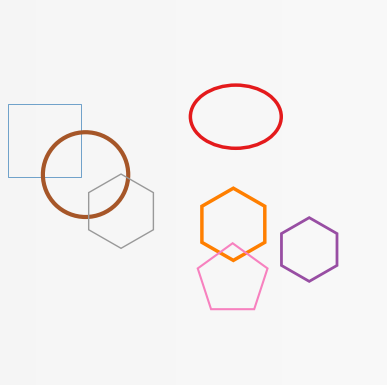[{"shape": "oval", "thickness": 2.5, "radius": 0.59, "center": [0.609, 0.697]}, {"shape": "square", "thickness": 0.5, "radius": 0.48, "center": [0.114, 0.634]}, {"shape": "hexagon", "thickness": 2, "radius": 0.41, "center": [0.798, 0.352]}, {"shape": "hexagon", "thickness": 2.5, "radius": 0.47, "center": [0.602, 0.417]}, {"shape": "circle", "thickness": 3, "radius": 0.55, "center": [0.221, 0.546]}, {"shape": "pentagon", "thickness": 1.5, "radius": 0.47, "center": [0.6, 0.274]}, {"shape": "hexagon", "thickness": 1, "radius": 0.48, "center": [0.312, 0.451]}]